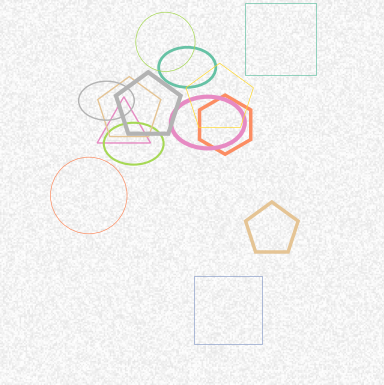[{"shape": "square", "thickness": 0.5, "radius": 0.46, "center": [0.729, 0.899]}, {"shape": "oval", "thickness": 2, "radius": 0.37, "center": [0.486, 0.825]}, {"shape": "hexagon", "thickness": 2.5, "radius": 0.38, "center": [0.585, 0.676]}, {"shape": "circle", "thickness": 0.5, "radius": 0.5, "center": [0.231, 0.492]}, {"shape": "square", "thickness": 0.5, "radius": 0.44, "center": [0.592, 0.194]}, {"shape": "oval", "thickness": 3, "radius": 0.48, "center": [0.54, 0.682]}, {"shape": "triangle", "thickness": 1, "radius": 0.4, "center": [0.322, 0.669]}, {"shape": "oval", "thickness": 1.5, "radius": 0.39, "center": [0.347, 0.627]}, {"shape": "circle", "thickness": 0.5, "radius": 0.38, "center": [0.43, 0.891]}, {"shape": "pentagon", "thickness": 0.5, "radius": 0.46, "center": [0.571, 0.744]}, {"shape": "pentagon", "thickness": 2.5, "radius": 0.36, "center": [0.706, 0.404]}, {"shape": "pentagon", "thickness": 1, "radius": 0.43, "center": [0.336, 0.715]}, {"shape": "oval", "thickness": 1, "radius": 0.36, "center": [0.276, 0.739]}, {"shape": "pentagon", "thickness": 3, "radius": 0.44, "center": [0.385, 0.724]}]